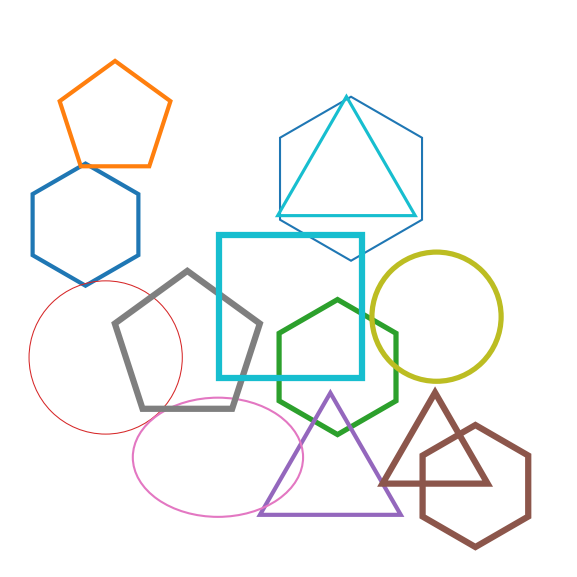[{"shape": "hexagon", "thickness": 2, "radius": 0.53, "center": [0.148, 0.61]}, {"shape": "hexagon", "thickness": 1, "radius": 0.71, "center": [0.608, 0.69]}, {"shape": "pentagon", "thickness": 2, "radius": 0.5, "center": [0.199, 0.793]}, {"shape": "hexagon", "thickness": 2.5, "radius": 0.58, "center": [0.584, 0.364]}, {"shape": "circle", "thickness": 0.5, "radius": 0.66, "center": [0.183, 0.38]}, {"shape": "triangle", "thickness": 2, "radius": 0.7, "center": [0.572, 0.178]}, {"shape": "hexagon", "thickness": 3, "radius": 0.53, "center": [0.823, 0.158]}, {"shape": "triangle", "thickness": 3, "radius": 0.53, "center": [0.753, 0.214]}, {"shape": "oval", "thickness": 1, "radius": 0.74, "center": [0.377, 0.207]}, {"shape": "pentagon", "thickness": 3, "radius": 0.66, "center": [0.324, 0.398]}, {"shape": "circle", "thickness": 2.5, "radius": 0.56, "center": [0.756, 0.451]}, {"shape": "triangle", "thickness": 1.5, "radius": 0.69, "center": [0.6, 0.694]}, {"shape": "square", "thickness": 3, "radius": 0.62, "center": [0.503, 0.469]}]